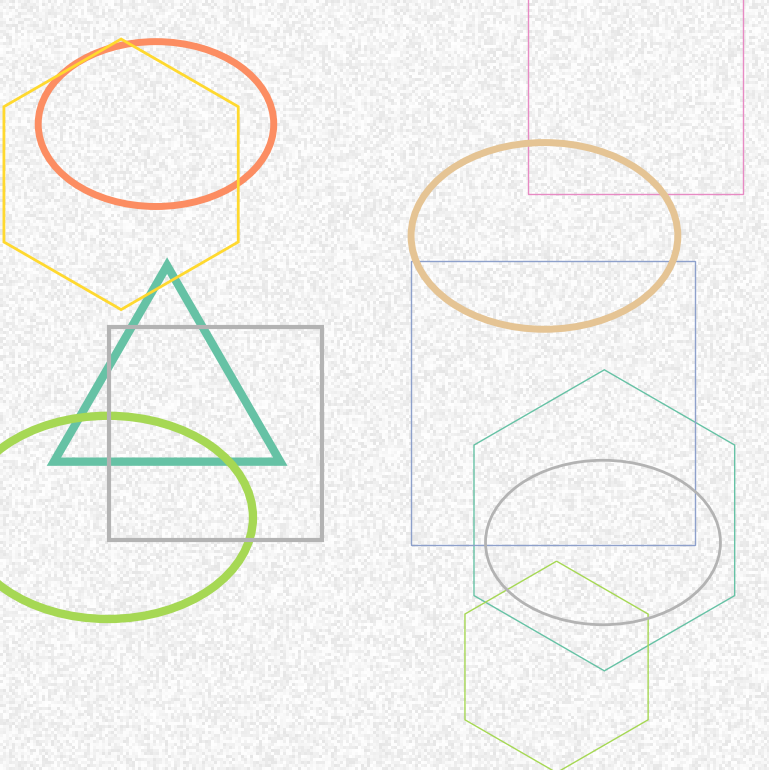[{"shape": "hexagon", "thickness": 0.5, "radius": 0.98, "center": [0.785, 0.324]}, {"shape": "triangle", "thickness": 3, "radius": 0.85, "center": [0.217, 0.485]}, {"shape": "oval", "thickness": 2.5, "radius": 0.76, "center": [0.203, 0.839]}, {"shape": "square", "thickness": 0.5, "radius": 0.92, "center": [0.718, 0.476]}, {"shape": "square", "thickness": 0.5, "radius": 0.7, "center": [0.825, 0.887]}, {"shape": "oval", "thickness": 3, "radius": 0.94, "center": [0.14, 0.328]}, {"shape": "hexagon", "thickness": 0.5, "radius": 0.69, "center": [0.723, 0.134]}, {"shape": "hexagon", "thickness": 1, "radius": 0.88, "center": [0.157, 0.774]}, {"shape": "oval", "thickness": 2.5, "radius": 0.87, "center": [0.707, 0.694]}, {"shape": "square", "thickness": 1.5, "radius": 0.69, "center": [0.28, 0.437]}, {"shape": "oval", "thickness": 1, "radius": 0.76, "center": [0.783, 0.295]}]